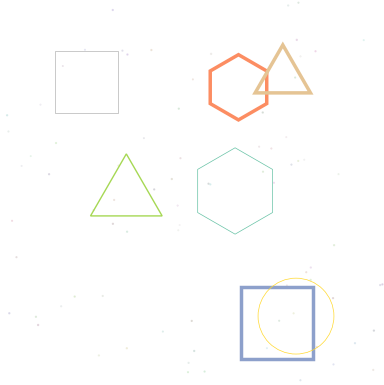[{"shape": "hexagon", "thickness": 0.5, "radius": 0.56, "center": [0.611, 0.504]}, {"shape": "hexagon", "thickness": 2.5, "radius": 0.42, "center": [0.619, 0.773]}, {"shape": "square", "thickness": 2.5, "radius": 0.47, "center": [0.719, 0.162]}, {"shape": "triangle", "thickness": 1, "radius": 0.54, "center": [0.328, 0.493]}, {"shape": "circle", "thickness": 0.5, "radius": 0.49, "center": [0.769, 0.179]}, {"shape": "triangle", "thickness": 2.5, "radius": 0.41, "center": [0.735, 0.8]}, {"shape": "square", "thickness": 0.5, "radius": 0.41, "center": [0.225, 0.787]}]